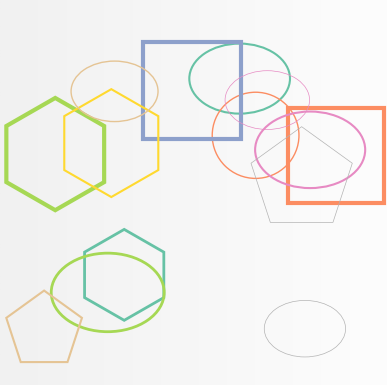[{"shape": "hexagon", "thickness": 2, "radius": 0.59, "center": [0.321, 0.286]}, {"shape": "oval", "thickness": 1.5, "radius": 0.65, "center": [0.618, 0.796]}, {"shape": "circle", "thickness": 1, "radius": 0.56, "center": [0.66, 0.649]}, {"shape": "square", "thickness": 3, "radius": 0.62, "center": [0.867, 0.595]}, {"shape": "square", "thickness": 3, "radius": 0.63, "center": [0.496, 0.764]}, {"shape": "oval", "thickness": 1.5, "radius": 0.71, "center": [0.8, 0.611]}, {"shape": "oval", "thickness": 0.5, "radius": 0.55, "center": [0.69, 0.74]}, {"shape": "oval", "thickness": 2, "radius": 0.73, "center": [0.278, 0.24]}, {"shape": "hexagon", "thickness": 3, "radius": 0.73, "center": [0.143, 0.6]}, {"shape": "hexagon", "thickness": 1.5, "radius": 0.7, "center": [0.287, 0.628]}, {"shape": "oval", "thickness": 1, "radius": 0.56, "center": [0.296, 0.763]}, {"shape": "pentagon", "thickness": 1.5, "radius": 0.51, "center": [0.114, 0.143]}, {"shape": "pentagon", "thickness": 0.5, "radius": 0.69, "center": [0.778, 0.534]}, {"shape": "oval", "thickness": 0.5, "radius": 0.52, "center": [0.787, 0.146]}]